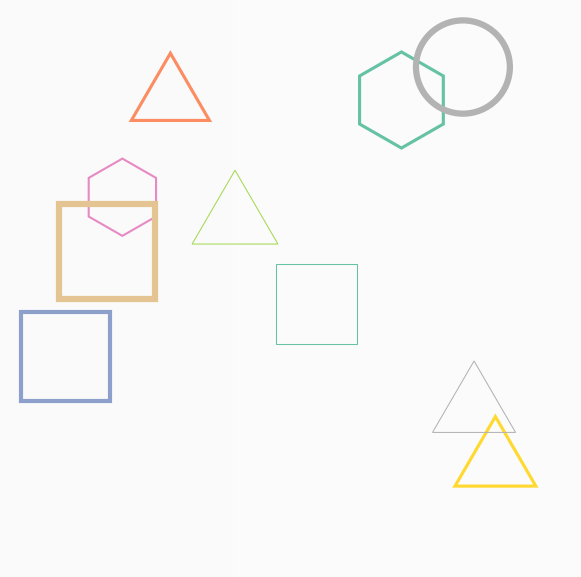[{"shape": "square", "thickness": 0.5, "radius": 0.35, "center": [0.544, 0.472]}, {"shape": "hexagon", "thickness": 1.5, "radius": 0.42, "center": [0.691, 0.826]}, {"shape": "triangle", "thickness": 1.5, "radius": 0.39, "center": [0.293, 0.829]}, {"shape": "square", "thickness": 2, "radius": 0.38, "center": [0.112, 0.382]}, {"shape": "hexagon", "thickness": 1, "radius": 0.33, "center": [0.211, 0.658]}, {"shape": "triangle", "thickness": 0.5, "radius": 0.43, "center": [0.404, 0.619]}, {"shape": "triangle", "thickness": 1.5, "radius": 0.4, "center": [0.852, 0.198]}, {"shape": "square", "thickness": 3, "radius": 0.41, "center": [0.184, 0.564]}, {"shape": "triangle", "thickness": 0.5, "radius": 0.41, "center": [0.816, 0.292]}, {"shape": "circle", "thickness": 3, "radius": 0.4, "center": [0.796, 0.883]}]